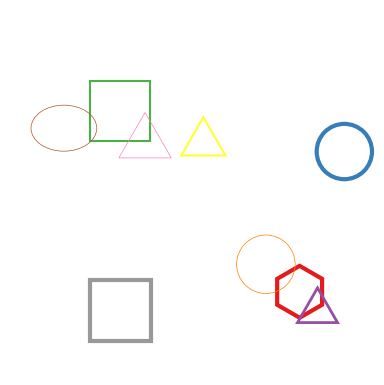[{"shape": "hexagon", "thickness": 3, "radius": 0.34, "center": [0.778, 0.242]}, {"shape": "circle", "thickness": 3, "radius": 0.36, "center": [0.894, 0.606]}, {"shape": "square", "thickness": 1.5, "radius": 0.39, "center": [0.312, 0.711]}, {"shape": "triangle", "thickness": 2, "radius": 0.3, "center": [0.825, 0.192]}, {"shape": "circle", "thickness": 0.5, "radius": 0.38, "center": [0.691, 0.314]}, {"shape": "triangle", "thickness": 1.5, "radius": 0.33, "center": [0.528, 0.629]}, {"shape": "oval", "thickness": 0.5, "radius": 0.43, "center": [0.166, 0.667]}, {"shape": "triangle", "thickness": 0.5, "radius": 0.39, "center": [0.377, 0.629]}, {"shape": "square", "thickness": 3, "radius": 0.4, "center": [0.312, 0.193]}]